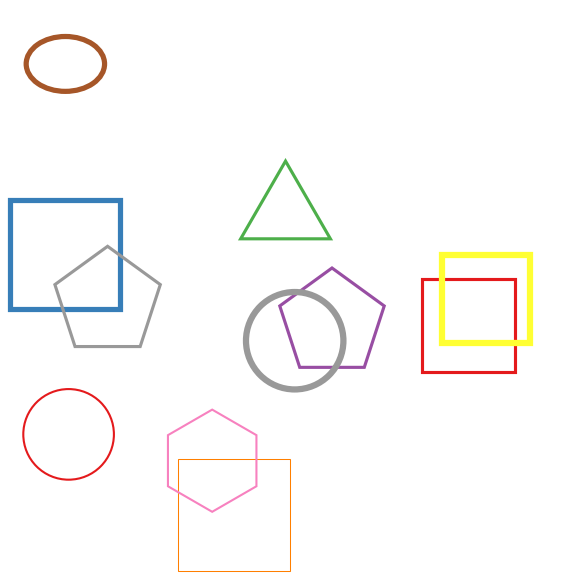[{"shape": "circle", "thickness": 1, "radius": 0.39, "center": [0.119, 0.247]}, {"shape": "square", "thickness": 1.5, "radius": 0.4, "center": [0.811, 0.436]}, {"shape": "square", "thickness": 2.5, "radius": 0.47, "center": [0.112, 0.558]}, {"shape": "triangle", "thickness": 1.5, "radius": 0.45, "center": [0.494, 0.63]}, {"shape": "pentagon", "thickness": 1.5, "radius": 0.48, "center": [0.575, 0.44]}, {"shape": "square", "thickness": 0.5, "radius": 0.49, "center": [0.405, 0.107]}, {"shape": "square", "thickness": 3, "radius": 0.38, "center": [0.842, 0.481]}, {"shape": "oval", "thickness": 2.5, "radius": 0.34, "center": [0.113, 0.888]}, {"shape": "hexagon", "thickness": 1, "radius": 0.44, "center": [0.367, 0.201]}, {"shape": "pentagon", "thickness": 1.5, "radius": 0.48, "center": [0.186, 0.477]}, {"shape": "circle", "thickness": 3, "radius": 0.42, "center": [0.51, 0.409]}]